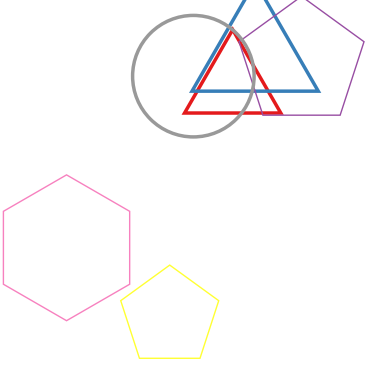[{"shape": "triangle", "thickness": 2.5, "radius": 0.72, "center": [0.604, 0.779]}, {"shape": "triangle", "thickness": 2.5, "radius": 0.95, "center": [0.663, 0.858]}, {"shape": "pentagon", "thickness": 1, "radius": 0.85, "center": [0.783, 0.839]}, {"shape": "pentagon", "thickness": 1, "radius": 0.67, "center": [0.441, 0.178]}, {"shape": "hexagon", "thickness": 1, "radius": 0.95, "center": [0.173, 0.356]}, {"shape": "circle", "thickness": 2.5, "radius": 0.79, "center": [0.502, 0.802]}]